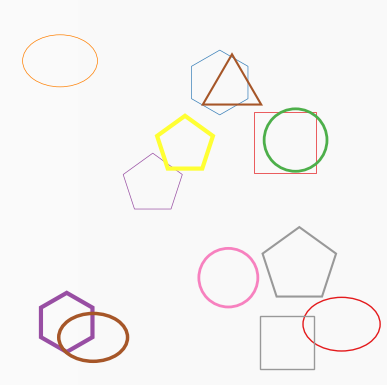[{"shape": "oval", "thickness": 1, "radius": 0.5, "center": [0.881, 0.158]}, {"shape": "square", "thickness": 0.5, "radius": 0.4, "center": [0.735, 0.629]}, {"shape": "hexagon", "thickness": 0.5, "radius": 0.42, "center": [0.567, 0.786]}, {"shape": "circle", "thickness": 2, "radius": 0.41, "center": [0.763, 0.636]}, {"shape": "hexagon", "thickness": 3, "radius": 0.38, "center": [0.172, 0.163]}, {"shape": "pentagon", "thickness": 0.5, "radius": 0.4, "center": [0.394, 0.522]}, {"shape": "oval", "thickness": 0.5, "radius": 0.48, "center": [0.155, 0.842]}, {"shape": "pentagon", "thickness": 3, "radius": 0.38, "center": [0.477, 0.623]}, {"shape": "triangle", "thickness": 1.5, "radius": 0.43, "center": [0.599, 0.772]}, {"shape": "oval", "thickness": 2.5, "radius": 0.44, "center": [0.24, 0.124]}, {"shape": "circle", "thickness": 2, "radius": 0.38, "center": [0.589, 0.279]}, {"shape": "square", "thickness": 1, "radius": 0.35, "center": [0.741, 0.11]}, {"shape": "pentagon", "thickness": 1.5, "radius": 0.5, "center": [0.772, 0.31]}]